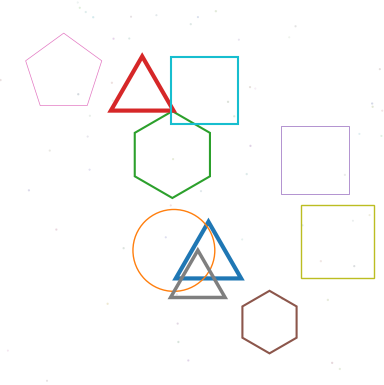[{"shape": "triangle", "thickness": 3, "radius": 0.49, "center": [0.541, 0.326]}, {"shape": "circle", "thickness": 1, "radius": 0.53, "center": [0.452, 0.35]}, {"shape": "hexagon", "thickness": 1.5, "radius": 0.56, "center": [0.448, 0.599]}, {"shape": "triangle", "thickness": 3, "radius": 0.47, "center": [0.369, 0.76]}, {"shape": "square", "thickness": 0.5, "radius": 0.44, "center": [0.819, 0.585]}, {"shape": "hexagon", "thickness": 1.5, "radius": 0.41, "center": [0.7, 0.163]}, {"shape": "pentagon", "thickness": 0.5, "radius": 0.52, "center": [0.165, 0.81]}, {"shape": "triangle", "thickness": 2.5, "radius": 0.41, "center": [0.514, 0.268]}, {"shape": "square", "thickness": 1, "radius": 0.48, "center": [0.876, 0.372]}, {"shape": "square", "thickness": 1.5, "radius": 0.44, "center": [0.532, 0.765]}]